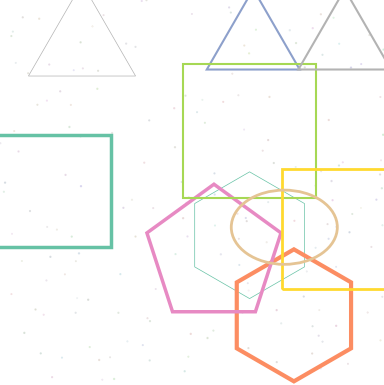[{"shape": "square", "thickness": 2.5, "radius": 0.73, "center": [0.142, 0.505]}, {"shape": "hexagon", "thickness": 0.5, "radius": 0.82, "center": [0.648, 0.389]}, {"shape": "hexagon", "thickness": 3, "radius": 0.86, "center": [0.763, 0.181]}, {"shape": "triangle", "thickness": 1.5, "radius": 0.7, "center": [0.658, 0.889]}, {"shape": "pentagon", "thickness": 2.5, "radius": 0.92, "center": [0.556, 0.338]}, {"shape": "square", "thickness": 1.5, "radius": 0.86, "center": [0.647, 0.66]}, {"shape": "square", "thickness": 2, "radius": 0.78, "center": [0.887, 0.406]}, {"shape": "oval", "thickness": 2, "radius": 0.69, "center": [0.738, 0.41]}, {"shape": "triangle", "thickness": 0.5, "radius": 0.8, "center": [0.213, 0.883]}, {"shape": "triangle", "thickness": 1.5, "radius": 0.69, "center": [0.895, 0.889]}]